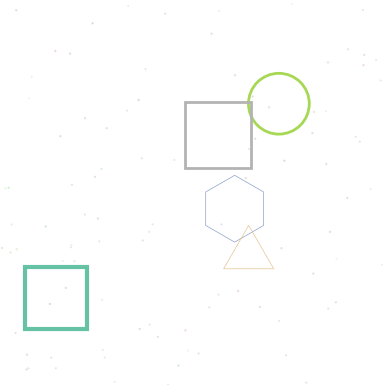[{"shape": "square", "thickness": 3, "radius": 0.4, "center": [0.145, 0.227]}, {"shape": "hexagon", "thickness": 0.5, "radius": 0.43, "center": [0.609, 0.458]}, {"shape": "circle", "thickness": 2, "radius": 0.39, "center": [0.724, 0.731]}, {"shape": "triangle", "thickness": 0.5, "radius": 0.38, "center": [0.646, 0.339]}, {"shape": "square", "thickness": 2, "radius": 0.43, "center": [0.566, 0.649]}]